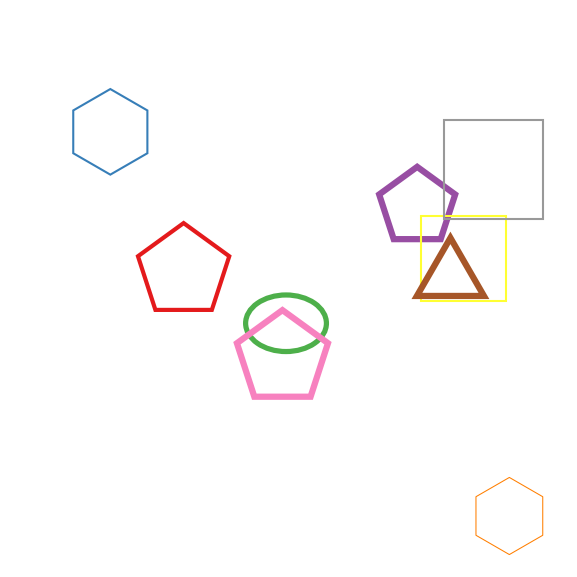[{"shape": "pentagon", "thickness": 2, "radius": 0.42, "center": [0.318, 0.53]}, {"shape": "hexagon", "thickness": 1, "radius": 0.37, "center": [0.191, 0.771]}, {"shape": "oval", "thickness": 2.5, "radius": 0.35, "center": [0.495, 0.439]}, {"shape": "pentagon", "thickness": 3, "radius": 0.35, "center": [0.722, 0.641]}, {"shape": "hexagon", "thickness": 0.5, "radius": 0.33, "center": [0.882, 0.106]}, {"shape": "square", "thickness": 1, "radius": 0.37, "center": [0.803, 0.552]}, {"shape": "triangle", "thickness": 3, "radius": 0.34, "center": [0.78, 0.52]}, {"shape": "pentagon", "thickness": 3, "radius": 0.41, "center": [0.489, 0.379]}, {"shape": "square", "thickness": 1, "radius": 0.43, "center": [0.854, 0.706]}]